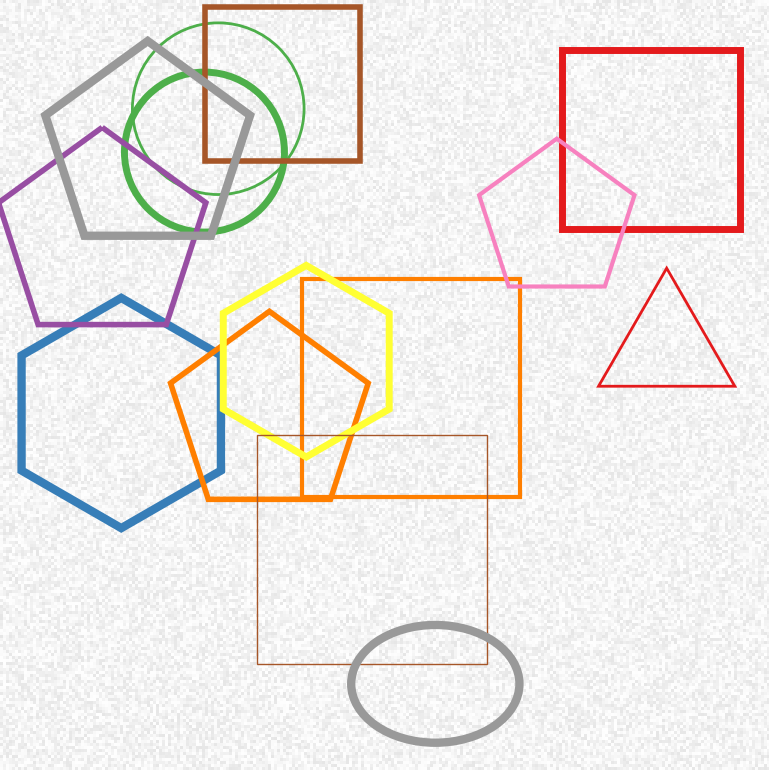[{"shape": "square", "thickness": 2.5, "radius": 0.58, "center": [0.845, 0.819]}, {"shape": "triangle", "thickness": 1, "radius": 0.51, "center": [0.866, 0.549]}, {"shape": "hexagon", "thickness": 3, "radius": 0.75, "center": [0.157, 0.464]}, {"shape": "circle", "thickness": 2.5, "radius": 0.52, "center": [0.266, 0.802]}, {"shape": "circle", "thickness": 1, "radius": 0.56, "center": [0.283, 0.859]}, {"shape": "pentagon", "thickness": 2, "radius": 0.71, "center": [0.133, 0.693]}, {"shape": "square", "thickness": 1.5, "radius": 0.71, "center": [0.534, 0.496]}, {"shape": "pentagon", "thickness": 2, "radius": 0.67, "center": [0.35, 0.461]}, {"shape": "hexagon", "thickness": 2.5, "radius": 0.62, "center": [0.398, 0.531]}, {"shape": "square", "thickness": 0.5, "radius": 0.75, "center": [0.483, 0.286]}, {"shape": "square", "thickness": 2, "radius": 0.5, "center": [0.367, 0.891]}, {"shape": "pentagon", "thickness": 1.5, "radius": 0.53, "center": [0.723, 0.714]}, {"shape": "pentagon", "thickness": 3, "radius": 0.7, "center": [0.192, 0.807]}, {"shape": "oval", "thickness": 3, "radius": 0.55, "center": [0.565, 0.112]}]